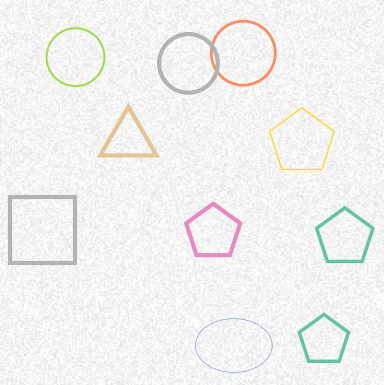[{"shape": "pentagon", "thickness": 2.5, "radius": 0.34, "center": [0.841, 0.116]}, {"shape": "pentagon", "thickness": 2.5, "radius": 0.38, "center": [0.896, 0.383]}, {"shape": "circle", "thickness": 2, "radius": 0.42, "center": [0.632, 0.862]}, {"shape": "oval", "thickness": 0.5, "radius": 0.5, "center": [0.607, 0.103]}, {"shape": "pentagon", "thickness": 3, "radius": 0.37, "center": [0.554, 0.397]}, {"shape": "circle", "thickness": 1.5, "radius": 0.38, "center": [0.196, 0.852]}, {"shape": "pentagon", "thickness": 1, "radius": 0.44, "center": [0.784, 0.632]}, {"shape": "triangle", "thickness": 3, "radius": 0.42, "center": [0.334, 0.638]}, {"shape": "square", "thickness": 3, "radius": 0.43, "center": [0.111, 0.402]}, {"shape": "circle", "thickness": 3, "radius": 0.38, "center": [0.489, 0.835]}]